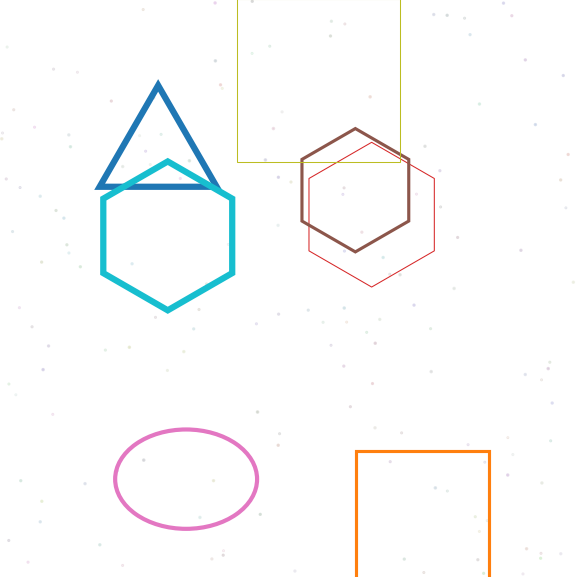[{"shape": "triangle", "thickness": 3, "radius": 0.58, "center": [0.274, 0.734]}, {"shape": "square", "thickness": 1.5, "radius": 0.57, "center": [0.732, 0.103]}, {"shape": "hexagon", "thickness": 0.5, "radius": 0.63, "center": [0.644, 0.627]}, {"shape": "hexagon", "thickness": 1.5, "radius": 0.53, "center": [0.615, 0.67]}, {"shape": "oval", "thickness": 2, "radius": 0.61, "center": [0.322, 0.169]}, {"shape": "square", "thickness": 0.5, "radius": 0.7, "center": [0.551, 0.859]}, {"shape": "hexagon", "thickness": 3, "radius": 0.64, "center": [0.29, 0.591]}]